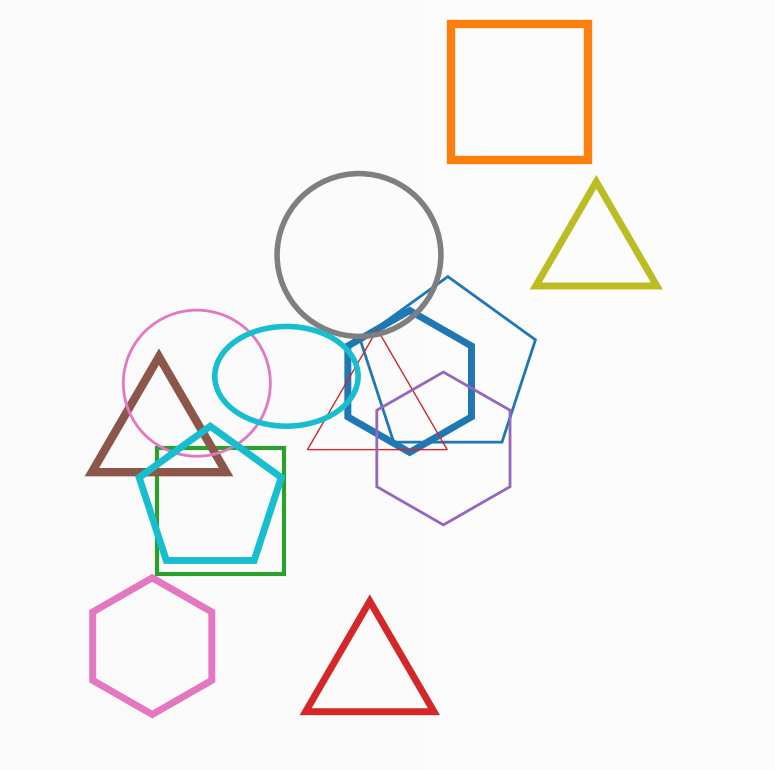[{"shape": "pentagon", "thickness": 1, "radius": 0.59, "center": [0.578, 0.522]}, {"shape": "hexagon", "thickness": 2.5, "radius": 0.46, "center": [0.529, 0.505]}, {"shape": "square", "thickness": 3, "radius": 0.44, "center": [0.67, 0.88]}, {"shape": "square", "thickness": 1.5, "radius": 0.41, "center": [0.285, 0.336]}, {"shape": "triangle", "thickness": 0.5, "radius": 0.52, "center": [0.487, 0.468]}, {"shape": "triangle", "thickness": 2.5, "radius": 0.48, "center": [0.477, 0.124]}, {"shape": "hexagon", "thickness": 1, "radius": 0.5, "center": [0.572, 0.418]}, {"shape": "triangle", "thickness": 3, "radius": 0.5, "center": [0.205, 0.437]}, {"shape": "circle", "thickness": 1, "radius": 0.47, "center": [0.254, 0.502]}, {"shape": "hexagon", "thickness": 2.5, "radius": 0.44, "center": [0.196, 0.161]}, {"shape": "circle", "thickness": 2, "radius": 0.53, "center": [0.463, 0.669]}, {"shape": "triangle", "thickness": 2.5, "radius": 0.45, "center": [0.769, 0.674]}, {"shape": "oval", "thickness": 2, "radius": 0.46, "center": [0.37, 0.511]}, {"shape": "pentagon", "thickness": 2.5, "radius": 0.48, "center": [0.271, 0.35]}]